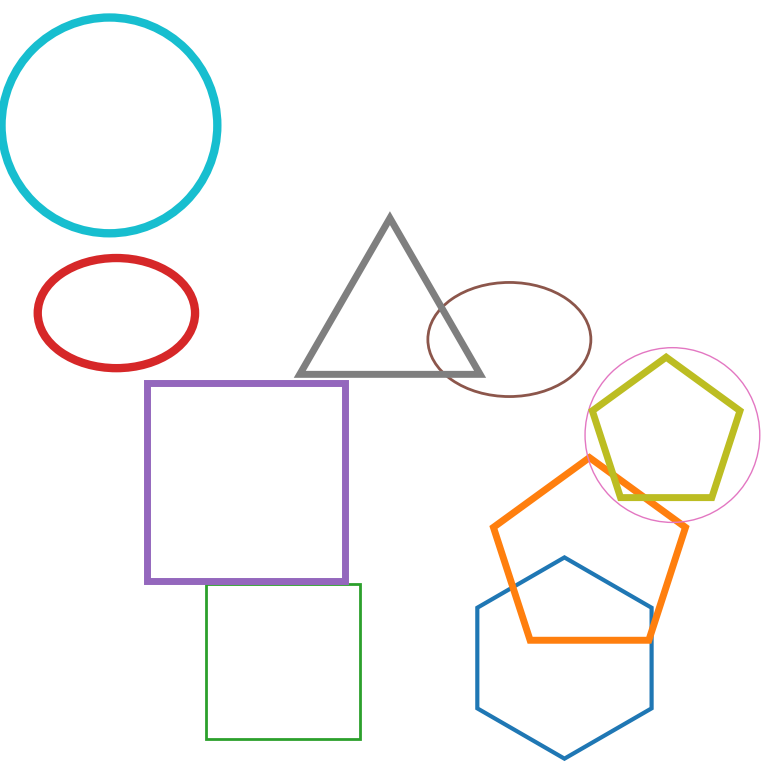[{"shape": "hexagon", "thickness": 1.5, "radius": 0.65, "center": [0.733, 0.145]}, {"shape": "pentagon", "thickness": 2.5, "radius": 0.66, "center": [0.766, 0.275]}, {"shape": "square", "thickness": 1, "radius": 0.5, "center": [0.367, 0.141]}, {"shape": "oval", "thickness": 3, "radius": 0.51, "center": [0.151, 0.593]}, {"shape": "square", "thickness": 2.5, "radius": 0.64, "center": [0.319, 0.374]}, {"shape": "oval", "thickness": 1, "radius": 0.53, "center": [0.662, 0.559]}, {"shape": "circle", "thickness": 0.5, "radius": 0.57, "center": [0.873, 0.435]}, {"shape": "triangle", "thickness": 2.5, "radius": 0.68, "center": [0.506, 0.581]}, {"shape": "pentagon", "thickness": 2.5, "radius": 0.5, "center": [0.865, 0.435]}, {"shape": "circle", "thickness": 3, "radius": 0.7, "center": [0.142, 0.837]}]